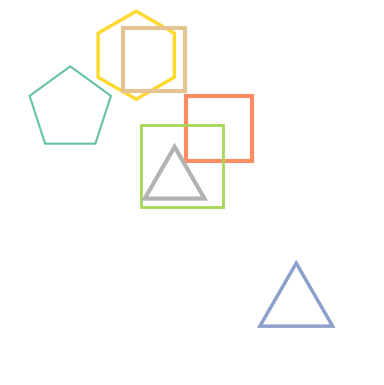[{"shape": "pentagon", "thickness": 1.5, "radius": 0.56, "center": [0.182, 0.717]}, {"shape": "square", "thickness": 3, "radius": 0.43, "center": [0.569, 0.666]}, {"shape": "triangle", "thickness": 2.5, "radius": 0.55, "center": [0.769, 0.207]}, {"shape": "square", "thickness": 2, "radius": 0.53, "center": [0.474, 0.568]}, {"shape": "hexagon", "thickness": 2.5, "radius": 0.57, "center": [0.354, 0.857]}, {"shape": "square", "thickness": 3, "radius": 0.41, "center": [0.4, 0.845]}, {"shape": "triangle", "thickness": 3, "radius": 0.45, "center": [0.454, 0.529]}]